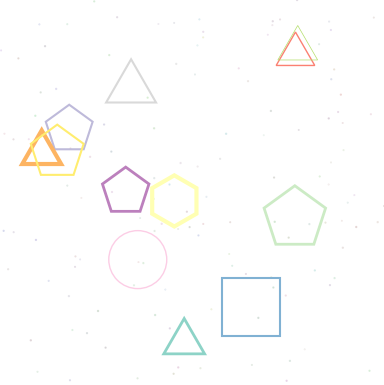[{"shape": "triangle", "thickness": 2, "radius": 0.31, "center": [0.478, 0.111]}, {"shape": "hexagon", "thickness": 3, "radius": 0.33, "center": [0.453, 0.478]}, {"shape": "pentagon", "thickness": 1.5, "radius": 0.32, "center": [0.18, 0.664]}, {"shape": "triangle", "thickness": 1, "radius": 0.29, "center": [0.767, 0.859]}, {"shape": "square", "thickness": 1.5, "radius": 0.37, "center": [0.651, 0.202]}, {"shape": "triangle", "thickness": 3, "radius": 0.29, "center": [0.108, 0.603]}, {"shape": "triangle", "thickness": 0.5, "radius": 0.3, "center": [0.773, 0.874]}, {"shape": "circle", "thickness": 1, "radius": 0.38, "center": [0.358, 0.326]}, {"shape": "triangle", "thickness": 1.5, "radius": 0.37, "center": [0.34, 0.771]}, {"shape": "pentagon", "thickness": 2, "radius": 0.32, "center": [0.326, 0.502]}, {"shape": "pentagon", "thickness": 2, "radius": 0.42, "center": [0.766, 0.434]}, {"shape": "pentagon", "thickness": 1.5, "radius": 0.36, "center": [0.149, 0.604]}]